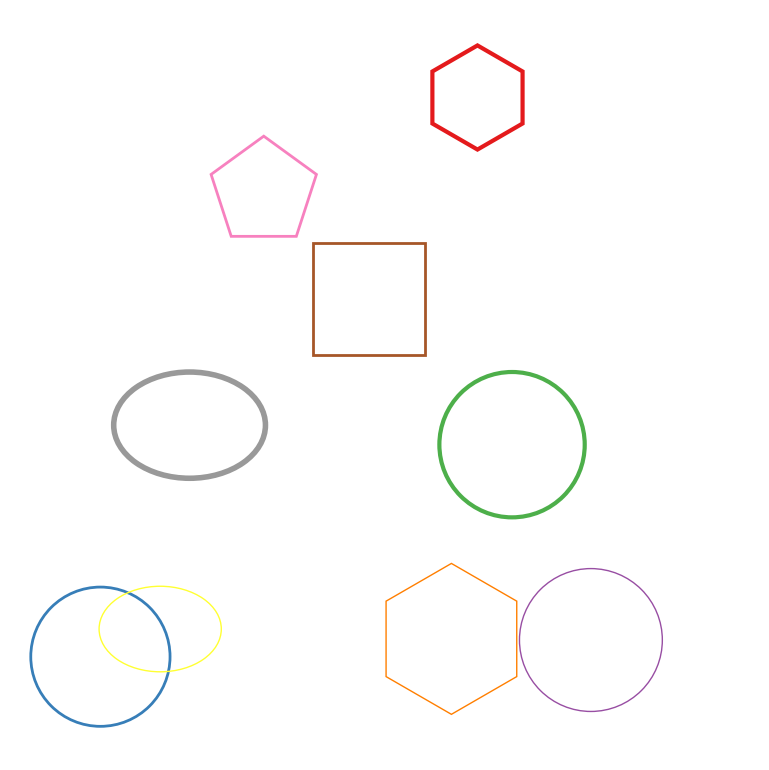[{"shape": "hexagon", "thickness": 1.5, "radius": 0.34, "center": [0.62, 0.873]}, {"shape": "circle", "thickness": 1, "radius": 0.45, "center": [0.13, 0.147]}, {"shape": "circle", "thickness": 1.5, "radius": 0.47, "center": [0.665, 0.423]}, {"shape": "circle", "thickness": 0.5, "radius": 0.46, "center": [0.767, 0.169]}, {"shape": "hexagon", "thickness": 0.5, "radius": 0.49, "center": [0.586, 0.17]}, {"shape": "oval", "thickness": 0.5, "radius": 0.4, "center": [0.208, 0.183]}, {"shape": "square", "thickness": 1, "radius": 0.36, "center": [0.48, 0.612]}, {"shape": "pentagon", "thickness": 1, "radius": 0.36, "center": [0.343, 0.751]}, {"shape": "oval", "thickness": 2, "radius": 0.49, "center": [0.246, 0.448]}]